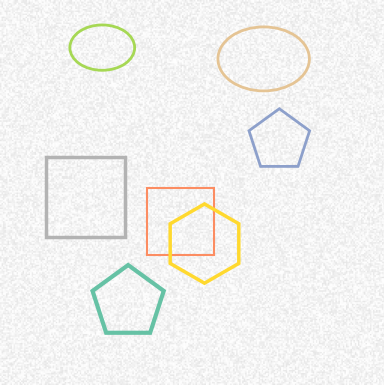[{"shape": "pentagon", "thickness": 3, "radius": 0.49, "center": [0.333, 0.214]}, {"shape": "square", "thickness": 1.5, "radius": 0.43, "center": [0.468, 0.424]}, {"shape": "pentagon", "thickness": 2, "radius": 0.41, "center": [0.725, 0.635]}, {"shape": "oval", "thickness": 2, "radius": 0.42, "center": [0.266, 0.876]}, {"shape": "hexagon", "thickness": 2.5, "radius": 0.51, "center": [0.531, 0.367]}, {"shape": "oval", "thickness": 2, "radius": 0.59, "center": [0.685, 0.847]}, {"shape": "square", "thickness": 2.5, "radius": 0.52, "center": [0.222, 0.488]}]